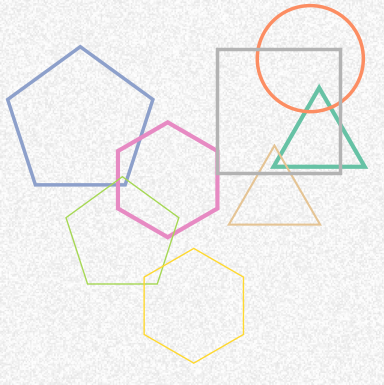[{"shape": "triangle", "thickness": 3, "radius": 0.68, "center": [0.829, 0.635]}, {"shape": "circle", "thickness": 2.5, "radius": 0.69, "center": [0.806, 0.848]}, {"shape": "pentagon", "thickness": 2.5, "radius": 0.99, "center": [0.208, 0.68]}, {"shape": "hexagon", "thickness": 3, "radius": 0.75, "center": [0.436, 0.533]}, {"shape": "pentagon", "thickness": 1, "radius": 0.77, "center": [0.318, 0.387]}, {"shape": "hexagon", "thickness": 1, "radius": 0.74, "center": [0.503, 0.206]}, {"shape": "triangle", "thickness": 1.5, "radius": 0.68, "center": [0.713, 0.485]}, {"shape": "square", "thickness": 2.5, "radius": 0.8, "center": [0.723, 0.712]}]